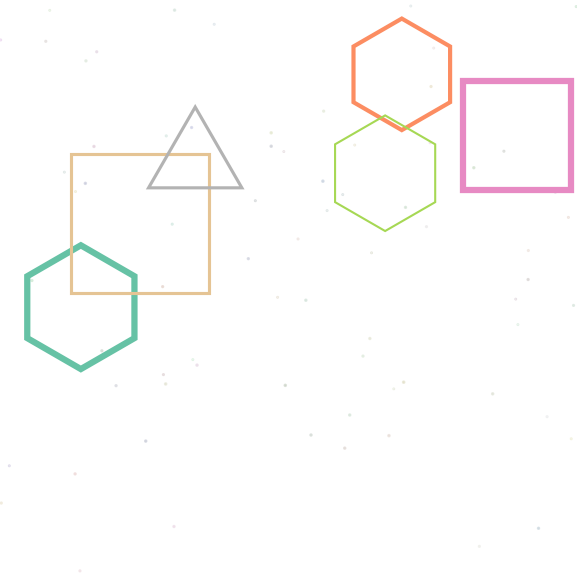[{"shape": "hexagon", "thickness": 3, "radius": 0.54, "center": [0.14, 0.467]}, {"shape": "hexagon", "thickness": 2, "radius": 0.48, "center": [0.696, 0.87]}, {"shape": "square", "thickness": 3, "radius": 0.47, "center": [0.895, 0.765]}, {"shape": "hexagon", "thickness": 1, "radius": 0.5, "center": [0.667, 0.699]}, {"shape": "square", "thickness": 1.5, "radius": 0.6, "center": [0.242, 0.612]}, {"shape": "triangle", "thickness": 1.5, "radius": 0.47, "center": [0.338, 0.721]}]